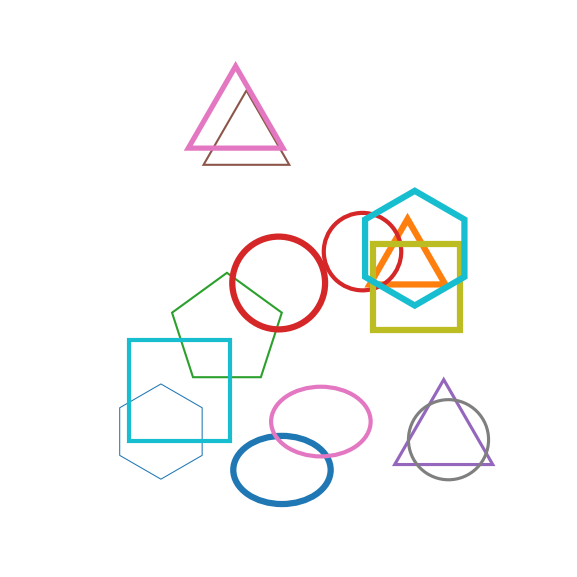[{"shape": "hexagon", "thickness": 0.5, "radius": 0.41, "center": [0.279, 0.252]}, {"shape": "oval", "thickness": 3, "radius": 0.42, "center": [0.488, 0.185]}, {"shape": "triangle", "thickness": 3, "radius": 0.38, "center": [0.706, 0.544]}, {"shape": "pentagon", "thickness": 1, "radius": 0.5, "center": [0.393, 0.427]}, {"shape": "circle", "thickness": 3, "radius": 0.4, "center": [0.483, 0.509]}, {"shape": "circle", "thickness": 2, "radius": 0.34, "center": [0.628, 0.563]}, {"shape": "triangle", "thickness": 1.5, "radius": 0.49, "center": [0.768, 0.244]}, {"shape": "triangle", "thickness": 1, "radius": 0.43, "center": [0.427, 0.757]}, {"shape": "triangle", "thickness": 2.5, "radius": 0.47, "center": [0.408, 0.79]}, {"shape": "oval", "thickness": 2, "radius": 0.43, "center": [0.556, 0.269]}, {"shape": "circle", "thickness": 1.5, "radius": 0.35, "center": [0.777, 0.238]}, {"shape": "square", "thickness": 3, "radius": 0.38, "center": [0.722, 0.502]}, {"shape": "hexagon", "thickness": 3, "radius": 0.5, "center": [0.718, 0.569]}, {"shape": "square", "thickness": 2, "radius": 0.44, "center": [0.311, 0.323]}]